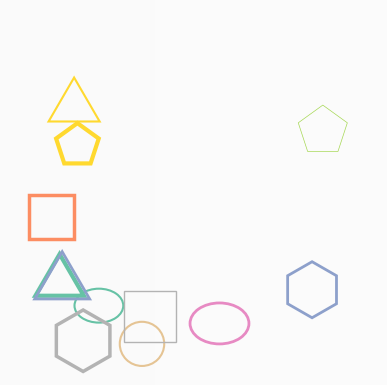[{"shape": "oval", "thickness": 1.5, "radius": 0.31, "center": [0.255, 0.206]}, {"shape": "triangle", "thickness": 3, "radius": 0.36, "center": [0.154, 0.268]}, {"shape": "square", "thickness": 2.5, "radius": 0.29, "center": [0.134, 0.437]}, {"shape": "triangle", "thickness": 2, "radius": 0.41, "center": [0.16, 0.264]}, {"shape": "hexagon", "thickness": 2, "radius": 0.36, "center": [0.805, 0.247]}, {"shape": "oval", "thickness": 2, "radius": 0.38, "center": [0.566, 0.16]}, {"shape": "pentagon", "thickness": 0.5, "radius": 0.33, "center": [0.833, 0.66]}, {"shape": "triangle", "thickness": 1.5, "radius": 0.38, "center": [0.191, 0.722]}, {"shape": "pentagon", "thickness": 3, "radius": 0.29, "center": [0.2, 0.622]}, {"shape": "circle", "thickness": 1.5, "radius": 0.29, "center": [0.366, 0.107]}, {"shape": "square", "thickness": 1, "radius": 0.34, "center": [0.387, 0.178]}, {"shape": "hexagon", "thickness": 2.5, "radius": 0.4, "center": [0.215, 0.115]}]